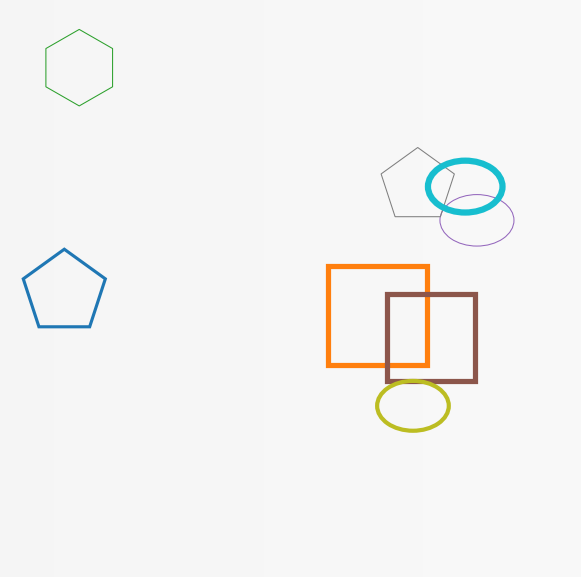[{"shape": "pentagon", "thickness": 1.5, "radius": 0.37, "center": [0.111, 0.493]}, {"shape": "square", "thickness": 2.5, "radius": 0.43, "center": [0.649, 0.452]}, {"shape": "hexagon", "thickness": 0.5, "radius": 0.33, "center": [0.136, 0.882]}, {"shape": "oval", "thickness": 0.5, "radius": 0.32, "center": [0.821, 0.618]}, {"shape": "square", "thickness": 2.5, "radius": 0.38, "center": [0.741, 0.415]}, {"shape": "pentagon", "thickness": 0.5, "radius": 0.33, "center": [0.719, 0.677]}, {"shape": "oval", "thickness": 2, "radius": 0.31, "center": [0.71, 0.296]}, {"shape": "oval", "thickness": 3, "radius": 0.32, "center": [0.8, 0.676]}]